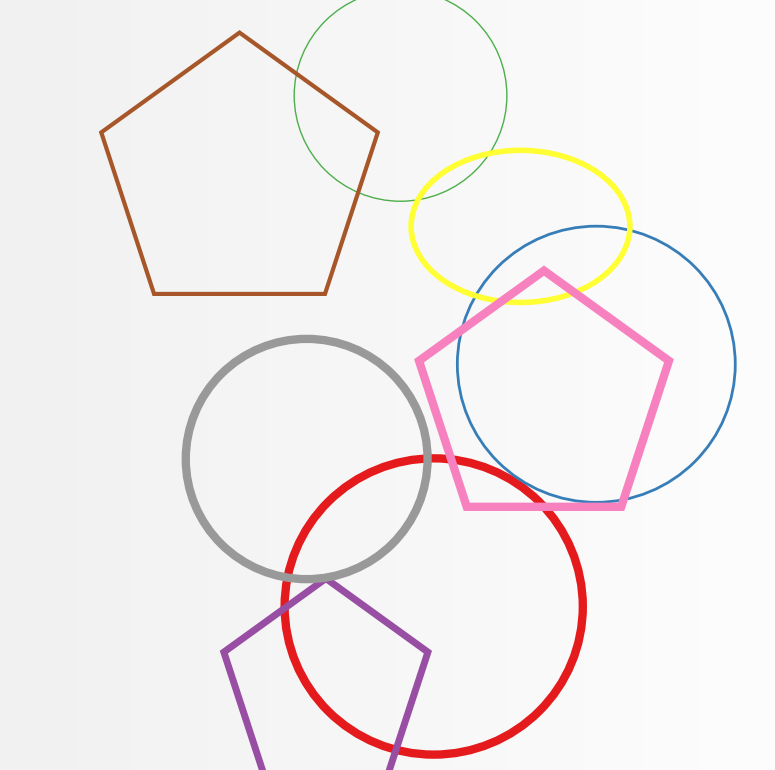[{"shape": "circle", "thickness": 3, "radius": 0.96, "center": [0.56, 0.212]}, {"shape": "circle", "thickness": 1, "radius": 0.9, "center": [0.769, 0.527]}, {"shape": "circle", "thickness": 0.5, "radius": 0.69, "center": [0.517, 0.876]}, {"shape": "pentagon", "thickness": 2.5, "radius": 0.69, "center": [0.42, 0.11]}, {"shape": "oval", "thickness": 2, "radius": 0.71, "center": [0.672, 0.706]}, {"shape": "pentagon", "thickness": 1.5, "radius": 0.94, "center": [0.309, 0.77]}, {"shape": "pentagon", "thickness": 3, "radius": 0.85, "center": [0.702, 0.479]}, {"shape": "circle", "thickness": 3, "radius": 0.78, "center": [0.396, 0.404]}]